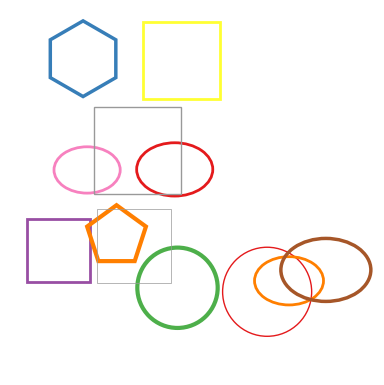[{"shape": "oval", "thickness": 2, "radius": 0.49, "center": [0.454, 0.56]}, {"shape": "circle", "thickness": 1, "radius": 0.58, "center": [0.694, 0.242]}, {"shape": "hexagon", "thickness": 2.5, "radius": 0.49, "center": [0.216, 0.848]}, {"shape": "circle", "thickness": 3, "radius": 0.52, "center": [0.461, 0.253]}, {"shape": "square", "thickness": 2, "radius": 0.41, "center": [0.153, 0.349]}, {"shape": "oval", "thickness": 2, "radius": 0.45, "center": [0.751, 0.271]}, {"shape": "pentagon", "thickness": 3, "radius": 0.4, "center": [0.303, 0.387]}, {"shape": "square", "thickness": 2, "radius": 0.5, "center": [0.471, 0.842]}, {"shape": "oval", "thickness": 2.5, "radius": 0.58, "center": [0.846, 0.299]}, {"shape": "oval", "thickness": 2, "radius": 0.43, "center": [0.226, 0.559]}, {"shape": "square", "thickness": 0.5, "radius": 0.48, "center": [0.349, 0.361]}, {"shape": "square", "thickness": 1, "radius": 0.56, "center": [0.357, 0.609]}]